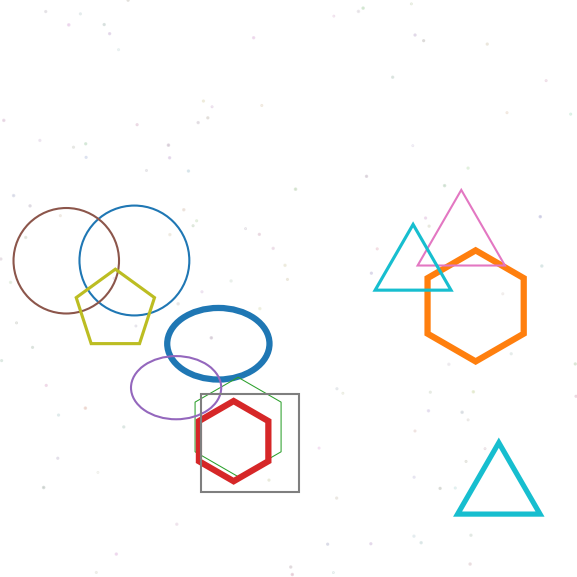[{"shape": "circle", "thickness": 1, "radius": 0.48, "center": [0.233, 0.548]}, {"shape": "oval", "thickness": 3, "radius": 0.44, "center": [0.378, 0.404]}, {"shape": "hexagon", "thickness": 3, "radius": 0.48, "center": [0.824, 0.469]}, {"shape": "hexagon", "thickness": 0.5, "radius": 0.43, "center": [0.412, 0.26]}, {"shape": "hexagon", "thickness": 3, "radius": 0.35, "center": [0.405, 0.235]}, {"shape": "oval", "thickness": 1, "radius": 0.39, "center": [0.305, 0.328]}, {"shape": "circle", "thickness": 1, "radius": 0.46, "center": [0.115, 0.548]}, {"shape": "triangle", "thickness": 1, "radius": 0.44, "center": [0.799, 0.583]}, {"shape": "square", "thickness": 1, "radius": 0.42, "center": [0.433, 0.232]}, {"shape": "pentagon", "thickness": 1.5, "radius": 0.36, "center": [0.2, 0.462]}, {"shape": "triangle", "thickness": 1.5, "radius": 0.38, "center": [0.715, 0.535]}, {"shape": "triangle", "thickness": 2.5, "radius": 0.41, "center": [0.864, 0.15]}]